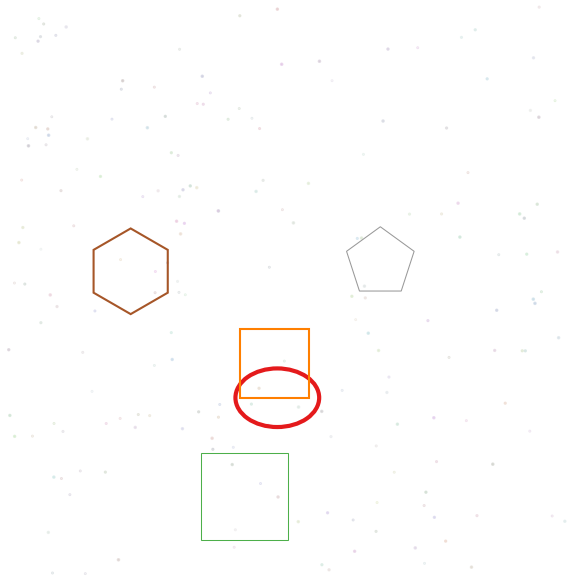[{"shape": "oval", "thickness": 2, "radius": 0.36, "center": [0.48, 0.31]}, {"shape": "square", "thickness": 0.5, "radius": 0.38, "center": [0.423, 0.14]}, {"shape": "square", "thickness": 1, "radius": 0.3, "center": [0.475, 0.37]}, {"shape": "hexagon", "thickness": 1, "radius": 0.37, "center": [0.226, 0.529]}, {"shape": "pentagon", "thickness": 0.5, "radius": 0.31, "center": [0.659, 0.545]}]